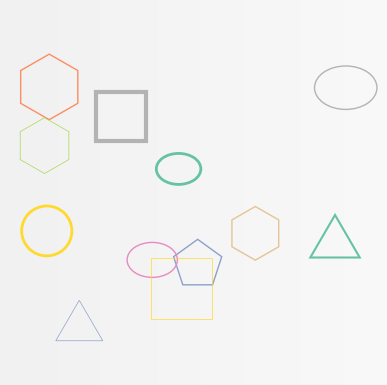[{"shape": "oval", "thickness": 2, "radius": 0.29, "center": [0.461, 0.561]}, {"shape": "triangle", "thickness": 1.5, "radius": 0.37, "center": [0.865, 0.368]}, {"shape": "hexagon", "thickness": 1, "radius": 0.43, "center": [0.127, 0.774]}, {"shape": "triangle", "thickness": 0.5, "radius": 0.35, "center": [0.205, 0.15]}, {"shape": "pentagon", "thickness": 1, "radius": 0.33, "center": [0.51, 0.313]}, {"shape": "oval", "thickness": 1, "radius": 0.32, "center": [0.393, 0.325]}, {"shape": "hexagon", "thickness": 0.5, "radius": 0.36, "center": [0.115, 0.622]}, {"shape": "square", "thickness": 0.5, "radius": 0.39, "center": [0.467, 0.25]}, {"shape": "circle", "thickness": 2, "radius": 0.32, "center": [0.121, 0.4]}, {"shape": "hexagon", "thickness": 1, "radius": 0.35, "center": [0.659, 0.394]}, {"shape": "oval", "thickness": 1, "radius": 0.4, "center": [0.892, 0.772]}, {"shape": "square", "thickness": 3, "radius": 0.32, "center": [0.312, 0.697]}]